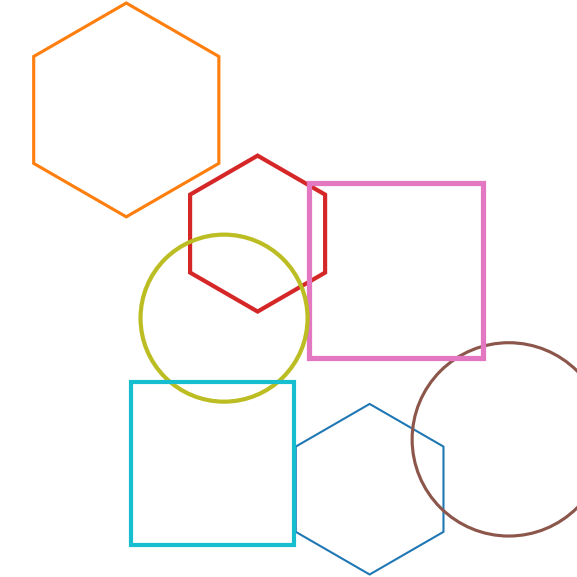[{"shape": "hexagon", "thickness": 1, "radius": 0.74, "center": [0.64, 0.152]}, {"shape": "hexagon", "thickness": 1.5, "radius": 0.93, "center": [0.219, 0.809]}, {"shape": "hexagon", "thickness": 2, "radius": 0.67, "center": [0.446, 0.595]}, {"shape": "circle", "thickness": 1.5, "radius": 0.84, "center": [0.881, 0.238]}, {"shape": "square", "thickness": 2.5, "radius": 0.75, "center": [0.686, 0.531]}, {"shape": "circle", "thickness": 2, "radius": 0.72, "center": [0.388, 0.448]}, {"shape": "square", "thickness": 2, "radius": 0.71, "center": [0.368, 0.197]}]